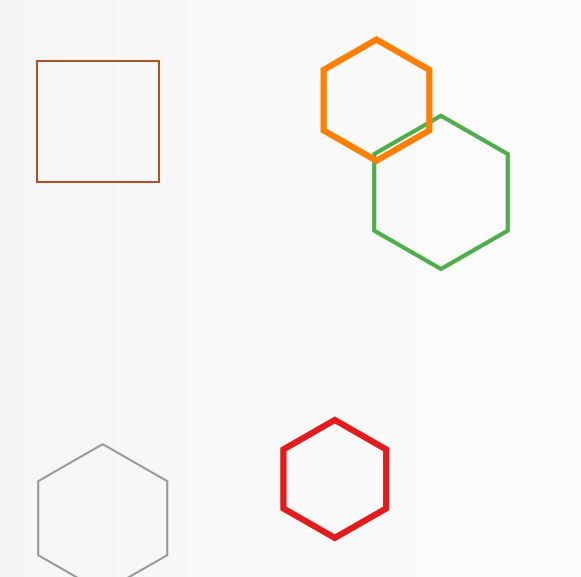[{"shape": "hexagon", "thickness": 3, "radius": 0.51, "center": [0.576, 0.17]}, {"shape": "hexagon", "thickness": 2, "radius": 0.66, "center": [0.759, 0.666]}, {"shape": "hexagon", "thickness": 3, "radius": 0.52, "center": [0.648, 0.826]}, {"shape": "square", "thickness": 1, "radius": 0.52, "center": [0.169, 0.789]}, {"shape": "hexagon", "thickness": 1, "radius": 0.64, "center": [0.177, 0.102]}]